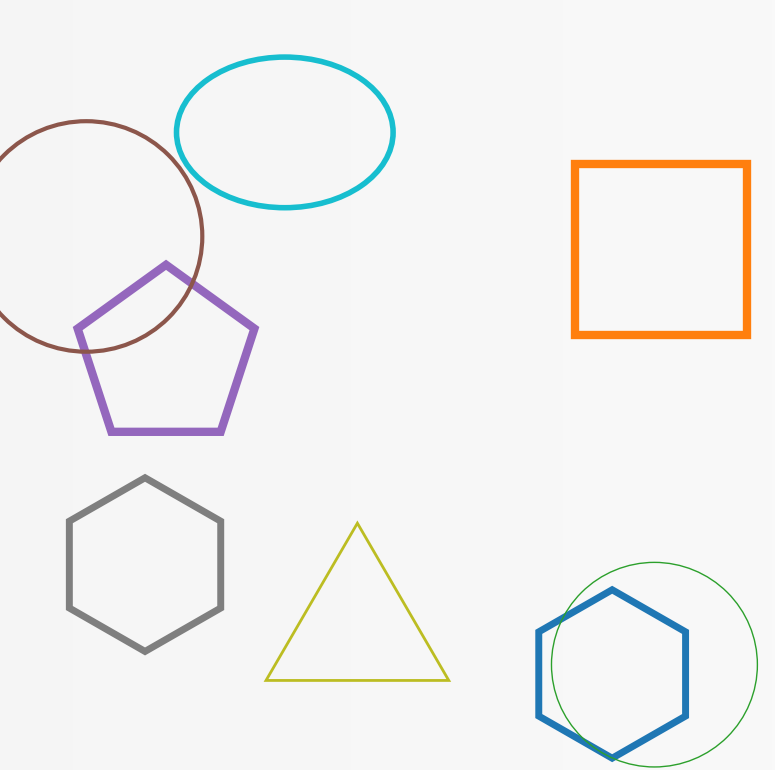[{"shape": "hexagon", "thickness": 2.5, "radius": 0.55, "center": [0.79, 0.125]}, {"shape": "square", "thickness": 3, "radius": 0.56, "center": [0.853, 0.676]}, {"shape": "circle", "thickness": 0.5, "radius": 0.66, "center": [0.844, 0.137]}, {"shape": "pentagon", "thickness": 3, "radius": 0.6, "center": [0.214, 0.536]}, {"shape": "circle", "thickness": 1.5, "radius": 0.75, "center": [0.111, 0.693]}, {"shape": "hexagon", "thickness": 2.5, "radius": 0.56, "center": [0.187, 0.267]}, {"shape": "triangle", "thickness": 1, "radius": 0.68, "center": [0.461, 0.184]}, {"shape": "oval", "thickness": 2, "radius": 0.7, "center": [0.367, 0.828]}]